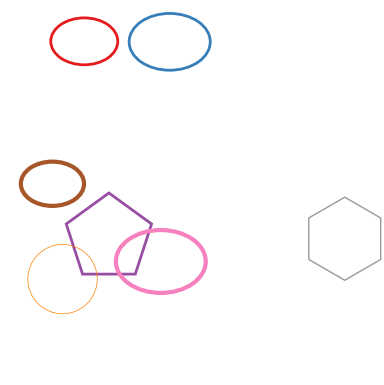[{"shape": "oval", "thickness": 2, "radius": 0.44, "center": [0.219, 0.893]}, {"shape": "oval", "thickness": 2, "radius": 0.53, "center": [0.441, 0.891]}, {"shape": "pentagon", "thickness": 2, "radius": 0.58, "center": [0.283, 0.382]}, {"shape": "circle", "thickness": 0.5, "radius": 0.45, "center": [0.162, 0.275]}, {"shape": "oval", "thickness": 3, "radius": 0.41, "center": [0.136, 0.523]}, {"shape": "oval", "thickness": 3, "radius": 0.58, "center": [0.418, 0.321]}, {"shape": "hexagon", "thickness": 1, "radius": 0.54, "center": [0.895, 0.38]}]